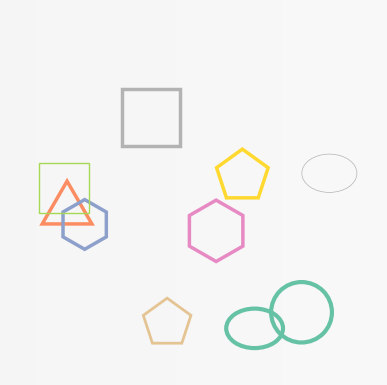[{"shape": "circle", "thickness": 3, "radius": 0.39, "center": [0.778, 0.189]}, {"shape": "oval", "thickness": 3, "radius": 0.37, "center": [0.657, 0.147]}, {"shape": "triangle", "thickness": 2.5, "radius": 0.37, "center": [0.173, 0.455]}, {"shape": "hexagon", "thickness": 2.5, "radius": 0.32, "center": [0.218, 0.417]}, {"shape": "hexagon", "thickness": 2.5, "radius": 0.4, "center": [0.558, 0.4]}, {"shape": "square", "thickness": 1, "radius": 0.32, "center": [0.166, 0.512]}, {"shape": "pentagon", "thickness": 2.5, "radius": 0.35, "center": [0.625, 0.543]}, {"shape": "pentagon", "thickness": 2, "radius": 0.32, "center": [0.431, 0.161]}, {"shape": "square", "thickness": 2.5, "radius": 0.37, "center": [0.389, 0.694]}, {"shape": "oval", "thickness": 0.5, "radius": 0.36, "center": [0.85, 0.55]}]